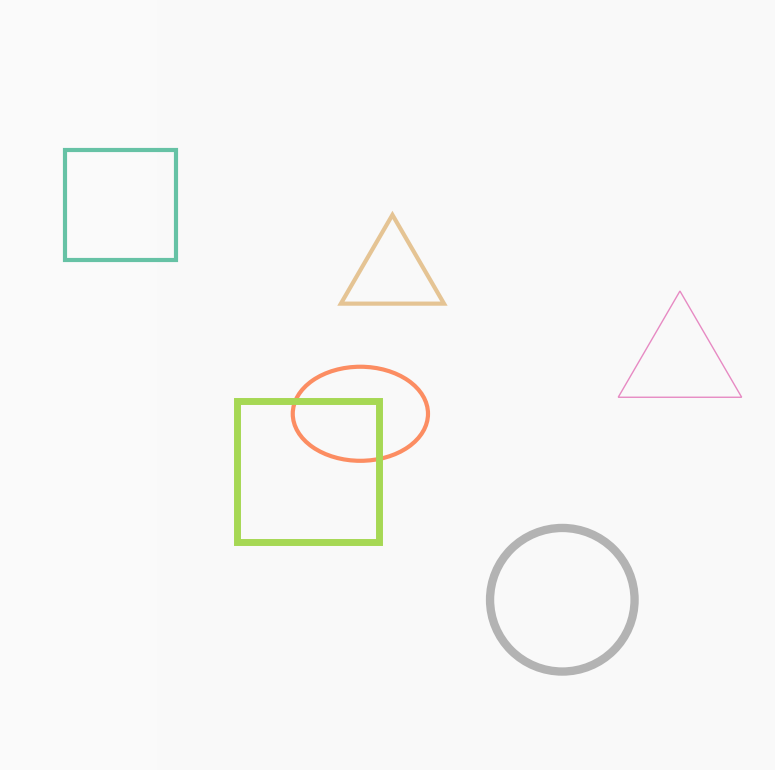[{"shape": "square", "thickness": 1.5, "radius": 0.36, "center": [0.155, 0.734]}, {"shape": "oval", "thickness": 1.5, "radius": 0.44, "center": [0.465, 0.463]}, {"shape": "triangle", "thickness": 0.5, "radius": 0.46, "center": [0.877, 0.53]}, {"shape": "square", "thickness": 2.5, "radius": 0.46, "center": [0.398, 0.387]}, {"shape": "triangle", "thickness": 1.5, "radius": 0.38, "center": [0.506, 0.644]}, {"shape": "circle", "thickness": 3, "radius": 0.47, "center": [0.726, 0.221]}]